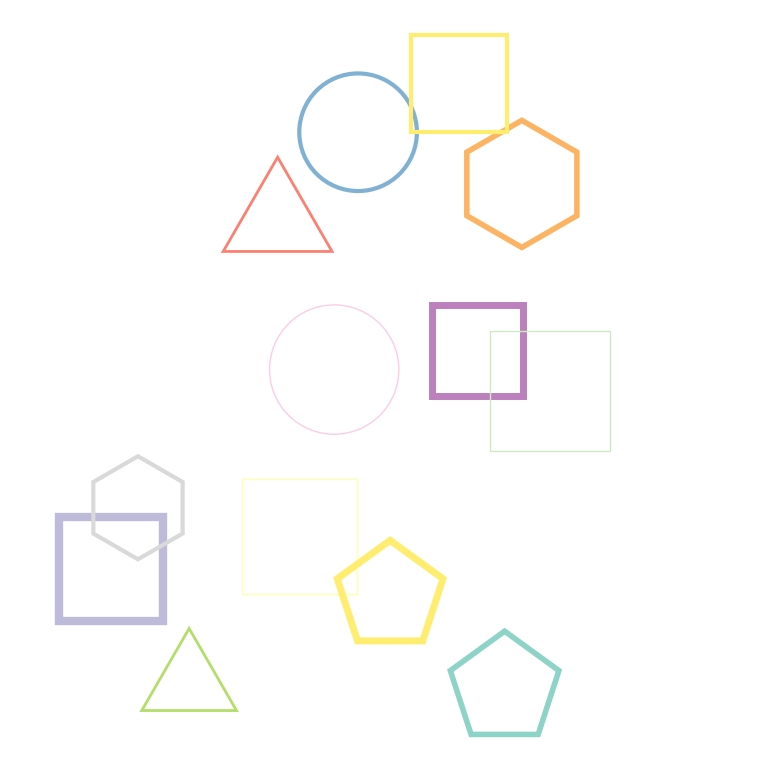[{"shape": "pentagon", "thickness": 2, "radius": 0.37, "center": [0.655, 0.106]}, {"shape": "square", "thickness": 0.5, "radius": 0.37, "center": [0.389, 0.304]}, {"shape": "square", "thickness": 3, "radius": 0.34, "center": [0.144, 0.261]}, {"shape": "triangle", "thickness": 1, "radius": 0.41, "center": [0.361, 0.714]}, {"shape": "circle", "thickness": 1.5, "radius": 0.38, "center": [0.465, 0.828]}, {"shape": "hexagon", "thickness": 2, "radius": 0.41, "center": [0.678, 0.761]}, {"shape": "triangle", "thickness": 1, "radius": 0.36, "center": [0.246, 0.113]}, {"shape": "circle", "thickness": 0.5, "radius": 0.42, "center": [0.434, 0.52]}, {"shape": "hexagon", "thickness": 1.5, "radius": 0.33, "center": [0.179, 0.341]}, {"shape": "square", "thickness": 2.5, "radius": 0.29, "center": [0.62, 0.545]}, {"shape": "square", "thickness": 0.5, "radius": 0.39, "center": [0.714, 0.493]}, {"shape": "pentagon", "thickness": 2.5, "radius": 0.36, "center": [0.507, 0.226]}, {"shape": "square", "thickness": 1.5, "radius": 0.31, "center": [0.596, 0.891]}]